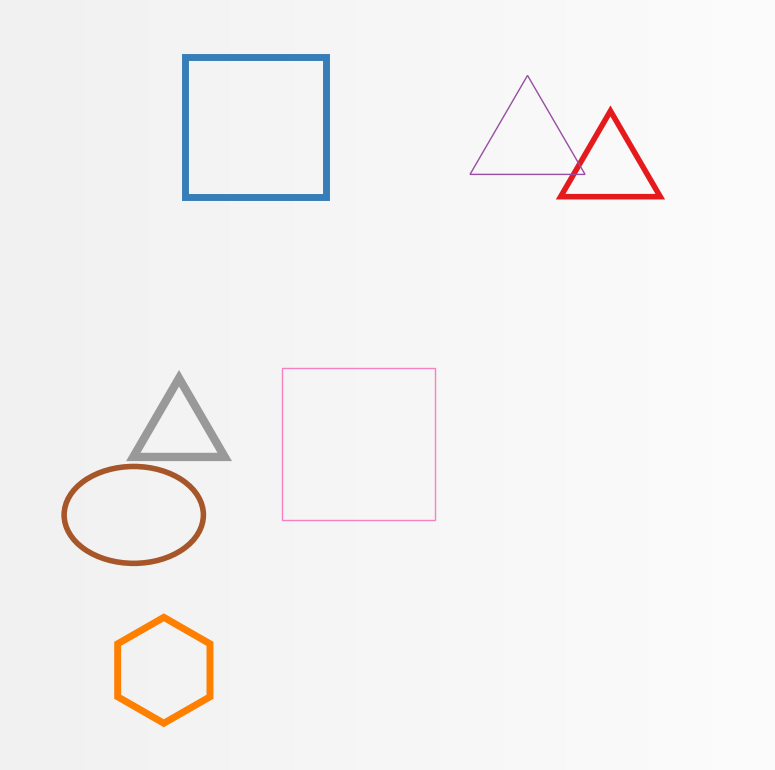[{"shape": "triangle", "thickness": 2, "radius": 0.37, "center": [0.788, 0.782]}, {"shape": "square", "thickness": 2.5, "radius": 0.46, "center": [0.33, 0.835]}, {"shape": "triangle", "thickness": 0.5, "radius": 0.43, "center": [0.681, 0.816]}, {"shape": "hexagon", "thickness": 2.5, "radius": 0.34, "center": [0.211, 0.129]}, {"shape": "oval", "thickness": 2, "radius": 0.45, "center": [0.173, 0.331]}, {"shape": "square", "thickness": 0.5, "radius": 0.49, "center": [0.462, 0.423]}, {"shape": "triangle", "thickness": 3, "radius": 0.34, "center": [0.231, 0.441]}]